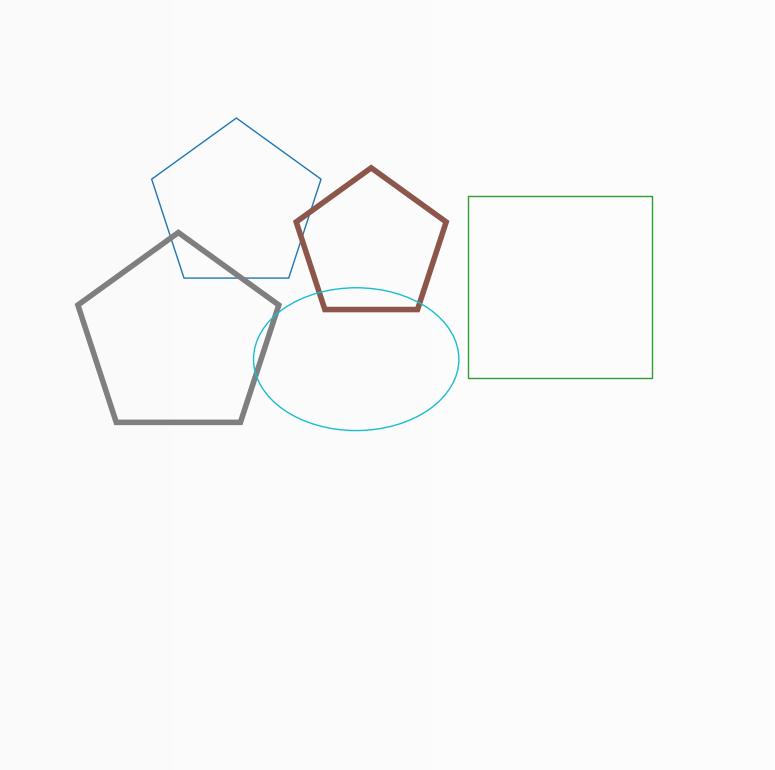[{"shape": "pentagon", "thickness": 0.5, "radius": 0.57, "center": [0.305, 0.732]}, {"shape": "square", "thickness": 0.5, "radius": 0.59, "center": [0.722, 0.627]}, {"shape": "pentagon", "thickness": 2, "radius": 0.51, "center": [0.479, 0.68]}, {"shape": "pentagon", "thickness": 2, "radius": 0.68, "center": [0.23, 0.562]}, {"shape": "oval", "thickness": 0.5, "radius": 0.66, "center": [0.46, 0.534]}]